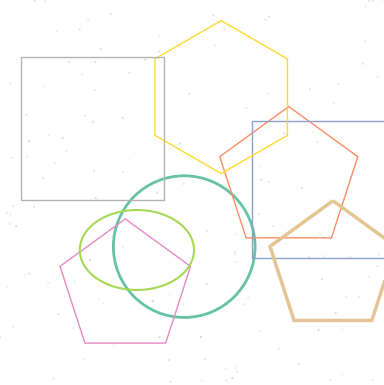[{"shape": "circle", "thickness": 2, "radius": 0.92, "center": [0.478, 0.359]}, {"shape": "pentagon", "thickness": 1, "radius": 0.94, "center": [0.75, 0.535]}, {"shape": "square", "thickness": 1, "radius": 0.89, "center": [0.832, 0.507]}, {"shape": "pentagon", "thickness": 1, "radius": 0.89, "center": [0.325, 0.253]}, {"shape": "oval", "thickness": 1.5, "radius": 0.74, "center": [0.356, 0.351]}, {"shape": "hexagon", "thickness": 1, "radius": 0.99, "center": [0.575, 0.748]}, {"shape": "pentagon", "thickness": 2.5, "radius": 0.86, "center": [0.865, 0.307]}, {"shape": "square", "thickness": 1, "radius": 0.93, "center": [0.241, 0.667]}]